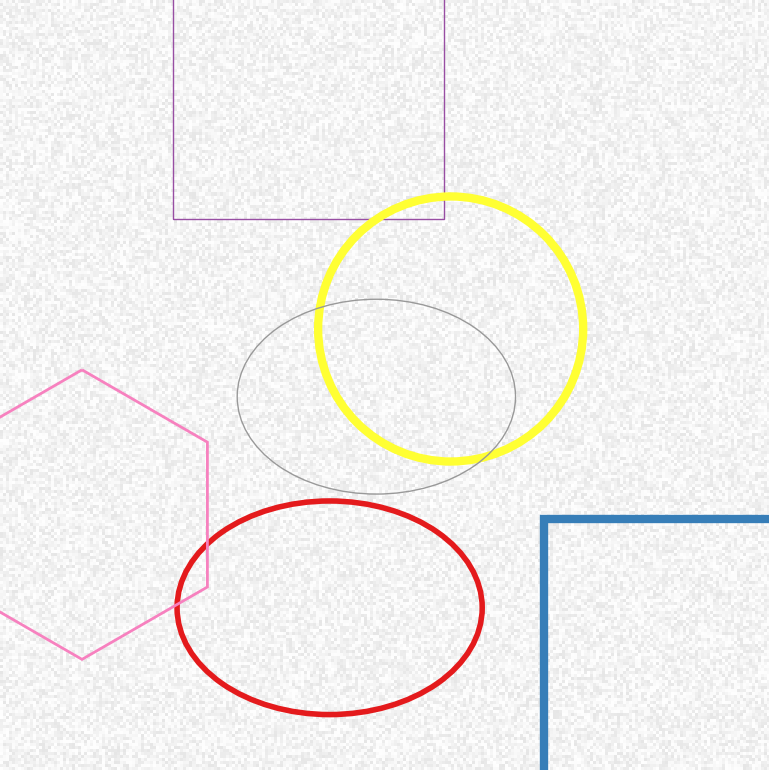[{"shape": "oval", "thickness": 2, "radius": 0.99, "center": [0.428, 0.211]}, {"shape": "square", "thickness": 3, "radius": 0.96, "center": [0.9, 0.133]}, {"shape": "square", "thickness": 0.5, "radius": 0.88, "center": [0.401, 0.891]}, {"shape": "circle", "thickness": 3, "radius": 0.86, "center": [0.585, 0.573]}, {"shape": "hexagon", "thickness": 1, "radius": 0.94, "center": [0.107, 0.332]}, {"shape": "oval", "thickness": 0.5, "radius": 0.9, "center": [0.489, 0.485]}]